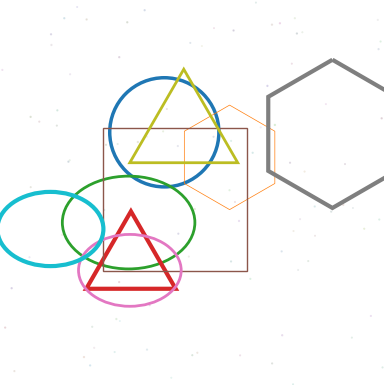[{"shape": "circle", "thickness": 2.5, "radius": 0.71, "center": [0.427, 0.656]}, {"shape": "hexagon", "thickness": 0.5, "radius": 0.68, "center": [0.596, 0.591]}, {"shape": "oval", "thickness": 2, "radius": 0.86, "center": [0.334, 0.422]}, {"shape": "triangle", "thickness": 3, "radius": 0.67, "center": [0.34, 0.317]}, {"shape": "square", "thickness": 1, "radius": 0.93, "center": [0.454, 0.482]}, {"shape": "oval", "thickness": 2, "radius": 0.67, "center": [0.337, 0.298]}, {"shape": "hexagon", "thickness": 3, "radius": 0.96, "center": [0.863, 0.652]}, {"shape": "triangle", "thickness": 2, "radius": 0.81, "center": [0.477, 0.658]}, {"shape": "oval", "thickness": 3, "radius": 0.69, "center": [0.131, 0.405]}]